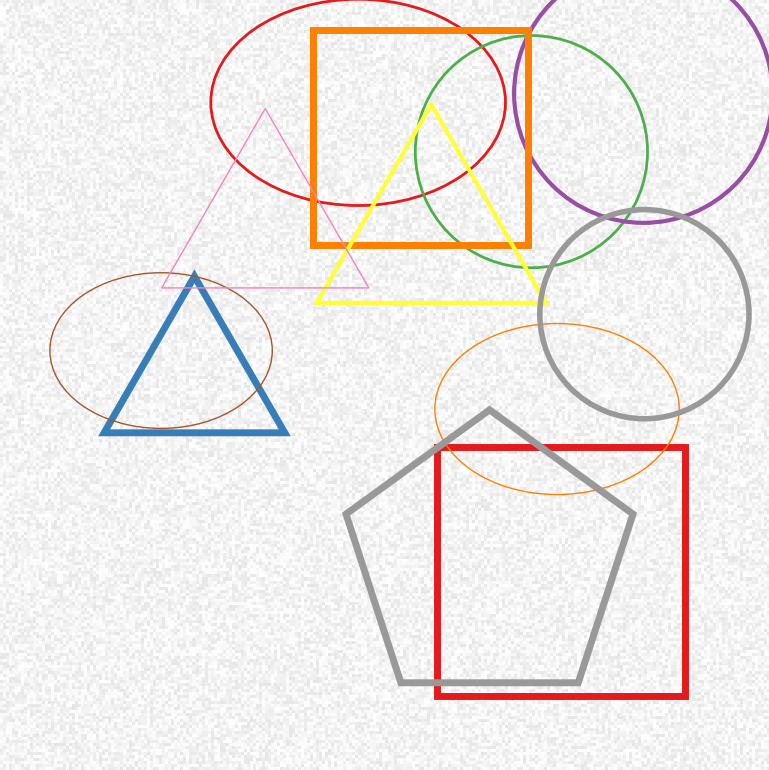[{"shape": "square", "thickness": 2.5, "radius": 0.81, "center": [0.728, 0.258]}, {"shape": "oval", "thickness": 1, "radius": 0.96, "center": [0.465, 0.867]}, {"shape": "triangle", "thickness": 2.5, "radius": 0.68, "center": [0.253, 0.506]}, {"shape": "circle", "thickness": 1, "radius": 0.75, "center": [0.69, 0.803]}, {"shape": "circle", "thickness": 1.5, "radius": 0.84, "center": [0.836, 0.878]}, {"shape": "square", "thickness": 2.5, "radius": 0.7, "center": [0.547, 0.821]}, {"shape": "oval", "thickness": 0.5, "radius": 0.79, "center": [0.723, 0.469]}, {"shape": "triangle", "thickness": 1.5, "radius": 0.86, "center": [0.56, 0.693]}, {"shape": "oval", "thickness": 0.5, "radius": 0.72, "center": [0.209, 0.545]}, {"shape": "triangle", "thickness": 0.5, "radius": 0.78, "center": [0.344, 0.704]}, {"shape": "circle", "thickness": 2, "radius": 0.68, "center": [0.837, 0.592]}, {"shape": "pentagon", "thickness": 2.5, "radius": 0.98, "center": [0.636, 0.272]}]